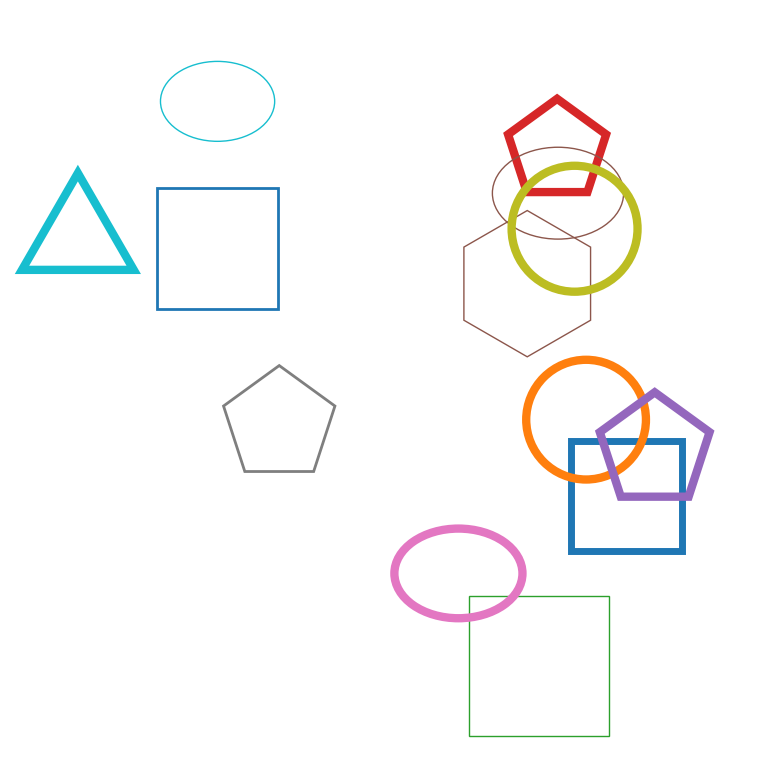[{"shape": "square", "thickness": 1, "radius": 0.39, "center": [0.283, 0.677]}, {"shape": "square", "thickness": 2.5, "radius": 0.36, "center": [0.814, 0.356]}, {"shape": "circle", "thickness": 3, "radius": 0.39, "center": [0.761, 0.455]}, {"shape": "square", "thickness": 0.5, "radius": 0.46, "center": [0.7, 0.135]}, {"shape": "pentagon", "thickness": 3, "radius": 0.33, "center": [0.724, 0.805]}, {"shape": "pentagon", "thickness": 3, "radius": 0.37, "center": [0.85, 0.416]}, {"shape": "hexagon", "thickness": 0.5, "radius": 0.47, "center": [0.685, 0.632]}, {"shape": "oval", "thickness": 0.5, "radius": 0.43, "center": [0.725, 0.749]}, {"shape": "oval", "thickness": 3, "radius": 0.42, "center": [0.595, 0.255]}, {"shape": "pentagon", "thickness": 1, "radius": 0.38, "center": [0.363, 0.449]}, {"shape": "circle", "thickness": 3, "radius": 0.41, "center": [0.746, 0.703]}, {"shape": "oval", "thickness": 0.5, "radius": 0.37, "center": [0.283, 0.868]}, {"shape": "triangle", "thickness": 3, "radius": 0.42, "center": [0.101, 0.691]}]